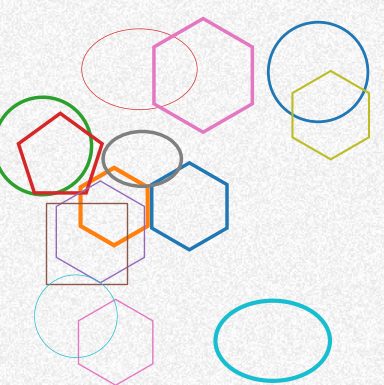[{"shape": "hexagon", "thickness": 2.5, "radius": 0.56, "center": [0.492, 0.464]}, {"shape": "circle", "thickness": 2, "radius": 0.65, "center": [0.826, 0.813]}, {"shape": "hexagon", "thickness": 3, "radius": 0.5, "center": [0.296, 0.463]}, {"shape": "circle", "thickness": 2.5, "radius": 0.63, "center": [0.111, 0.621]}, {"shape": "oval", "thickness": 0.5, "radius": 0.75, "center": [0.362, 0.82]}, {"shape": "pentagon", "thickness": 2.5, "radius": 0.57, "center": [0.157, 0.591]}, {"shape": "hexagon", "thickness": 1, "radius": 0.66, "center": [0.261, 0.398]}, {"shape": "square", "thickness": 1, "radius": 0.53, "center": [0.224, 0.366]}, {"shape": "hexagon", "thickness": 1, "radius": 0.56, "center": [0.3, 0.111]}, {"shape": "hexagon", "thickness": 2.5, "radius": 0.74, "center": [0.528, 0.804]}, {"shape": "oval", "thickness": 2.5, "radius": 0.51, "center": [0.37, 0.587]}, {"shape": "hexagon", "thickness": 1.5, "radius": 0.57, "center": [0.859, 0.701]}, {"shape": "circle", "thickness": 0.5, "radius": 0.54, "center": [0.197, 0.179]}, {"shape": "oval", "thickness": 3, "radius": 0.74, "center": [0.708, 0.115]}]